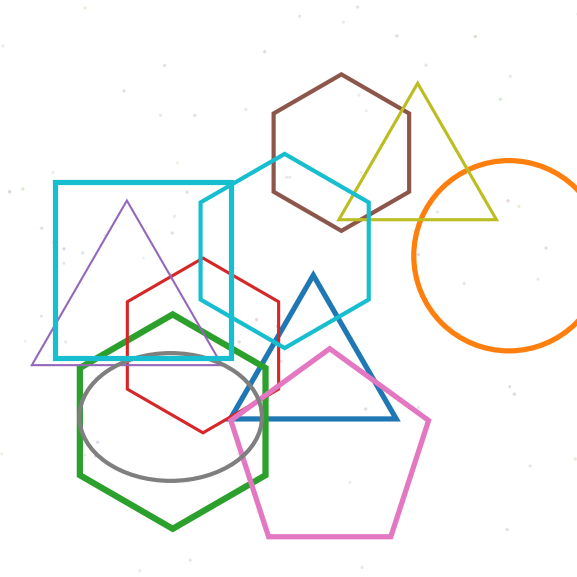[{"shape": "triangle", "thickness": 2.5, "radius": 0.83, "center": [0.543, 0.357]}, {"shape": "circle", "thickness": 2.5, "radius": 0.82, "center": [0.881, 0.556]}, {"shape": "hexagon", "thickness": 3, "radius": 0.93, "center": [0.299, 0.269]}, {"shape": "hexagon", "thickness": 1.5, "radius": 0.76, "center": [0.351, 0.401]}, {"shape": "triangle", "thickness": 1, "radius": 0.95, "center": [0.22, 0.462]}, {"shape": "hexagon", "thickness": 2, "radius": 0.68, "center": [0.591, 0.735]}, {"shape": "pentagon", "thickness": 2.5, "radius": 0.9, "center": [0.571, 0.215]}, {"shape": "oval", "thickness": 2, "radius": 0.79, "center": [0.296, 0.277]}, {"shape": "triangle", "thickness": 1.5, "radius": 0.79, "center": [0.723, 0.697]}, {"shape": "square", "thickness": 2.5, "radius": 0.76, "center": [0.248, 0.532]}, {"shape": "hexagon", "thickness": 2, "radius": 0.84, "center": [0.493, 0.565]}]